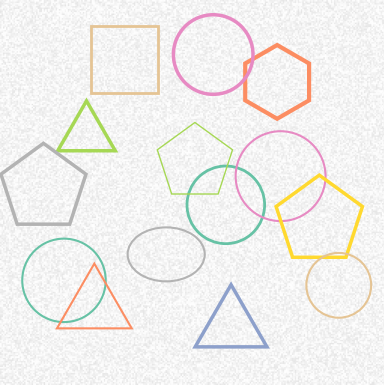[{"shape": "circle", "thickness": 1.5, "radius": 0.54, "center": [0.166, 0.272]}, {"shape": "circle", "thickness": 2, "radius": 0.5, "center": [0.587, 0.468]}, {"shape": "triangle", "thickness": 1.5, "radius": 0.56, "center": [0.245, 0.203]}, {"shape": "hexagon", "thickness": 3, "radius": 0.48, "center": [0.72, 0.787]}, {"shape": "triangle", "thickness": 2.5, "radius": 0.54, "center": [0.6, 0.153]}, {"shape": "circle", "thickness": 1.5, "radius": 0.58, "center": [0.729, 0.542]}, {"shape": "circle", "thickness": 2.5, "radius": 0.52, "center": [0.554, 0.858]}, {"shape": "pentagon", "thickness": 1, "radius": 0.51, "center": [0.506, 0.579]}, {"shape": "triangle", "thickness": 2.5, "radius": 0.43, "center": [0.225, 0.652]}, {"shape": "pentagon", "thickness": 2.5, "radius": 0.59, "center": [0.829, 0.427]}, {"shape": "circle", "thickness": 1.5, "radius": 0.42, "center": [0.88, 0.259]}, {"shape": "square", "thickness": 2, "radius": 0.43, "center": [0.324, 0.846]}, {"shape": "oval", "thickness": 1.5, "radius": 0.5, "center": [0.432, 0.339]}, {"shape": "pentagon", "thickness": 2.5, "radius": 0.58, "center": [0.113, 0.512]}]